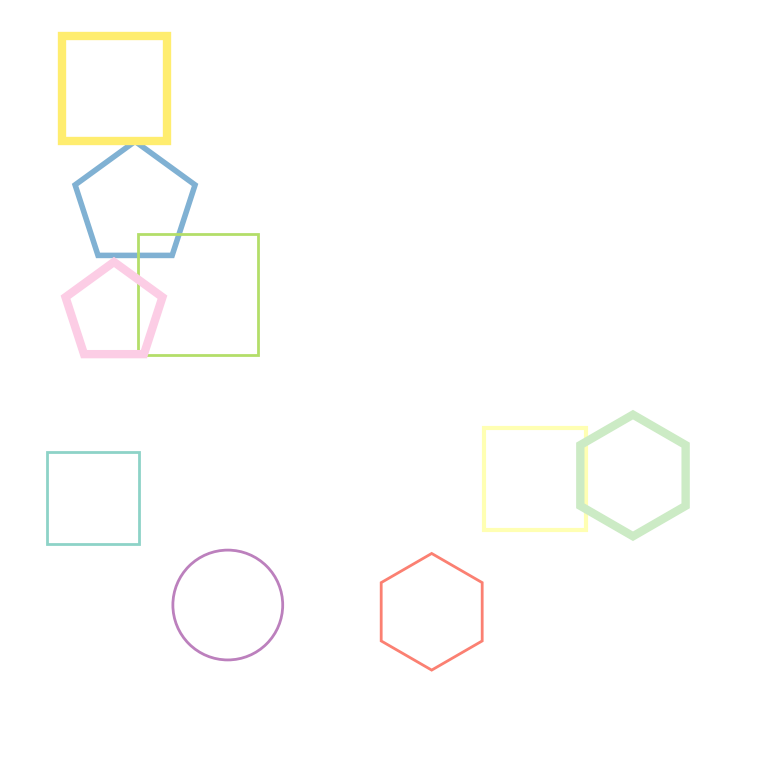[{"shape": "square", "thickness": 1, "radius": 0.3, "center": [0.121, 0.353]}, {"shape": "square", "thickness": 1.5, "radius": 0.33, "center": [0.695, 0.378]}, {"shape": "hexagon", "thickness": 1, "radius": 0.38, "center": [0.561, 0.205]}, {"shape": "pentagon", "thickness": 2, "radius": 0.41, "center": [0.175, 0.735]}, {"shape": "square", "thickness": 1, "radius": 0.39, "center": [0.257, 0.618]}, {"shape": "pentagon", "thickness": 3, "radius": 0.33, "center": [0.148, 0.594]}, {"shape": "circle", "thickness": 1, "radius": 0.36, "center": [0.296, 0.214]}, {"shape": "hexagon", "thickness": 3, "radius": 0.39, "center": [0.822, 0.383]}, {"shape": "square", "thickness": 3, "radius": 0.34, "center": [0.149, 0.885]}]